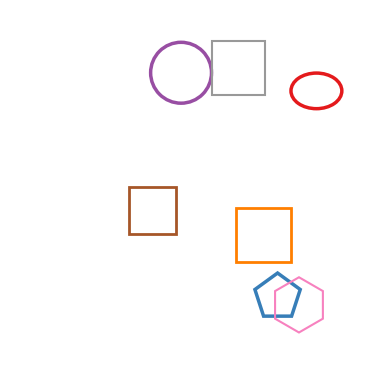[{"shape": "oval", "thickness": 2.5, "radius": 0.33, "center": [0.822, 0.764]}, {"shape": "pentagon", "thickness": 2.5, "radius": 0.31, "center": [0.721, 0.229]}, {"shape": "circle", "thickness": 2.5, "radius": 0.4, "center": [0.47, 0.811]}, {"shape": "square", "thickness": 2, "radius": 0.35, "center": [0.684, 0.39]}, {"shape": "square", "thickness": 2, "radius": 0.3, "center": [0.396, 0.453]}, {"shape": "hexagon", "thickness": 1.5, "radius": 0.36, "center": [0.777, 0.208]}, {"shape": "square", "thickness": 1.5, "radius": 0.35, "center": [0.619, 0.823]}]